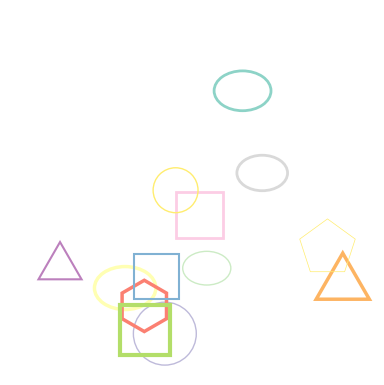[{"shape": "oval", "thickness": 2, "radius": 0.37, "center": [0.63, 0.764]}, {"shape": "oval", "thickness": 2.5, "radius": 0.4, "center": [0.325, 0.252]}, {"shape": "circle", "thickness": 1, "radius": 0.41, "center": [0.428, 0.133]}, {"shape": "hexagon", "thickness": 2.5, "radius": 0.33, "center": [0.375, 0.205]}, {"shape": "square", "thickness": 1.5, "radius": 0.29, "center": [0.407, 0.282]}, {"shape": "triangle", "thickness": 2.5, "radius": 0.4, "center": [0.89, 0.263]}, {"shape": "square", "thickness": 3, "radius": 0.32, "center": [0.377, 0.143]}, {"shape": "square", "thickness": 2, "radius": 0.3, "center": [0.519, 0.441]}, {"shape": "oval", "thickness": 2, "radius": 0.33, "center": [0.681, 0.551]}, {"shape": "triangle", "thickness": 1.5, "radius": 0.32, "center": [0.156, 0.307]}, {"shape": "oval", "thickness": 1, "radius": 0.31, "center": [0.537, 0.303]}, {"shape": "circle", "thickness": 1, "radius": 0.29, "center": [0.456, 0.506]}, {"shape": "pentagon", "thickness": 0.5, "radius": 0.38, "center": [0.851, 0.356]}]